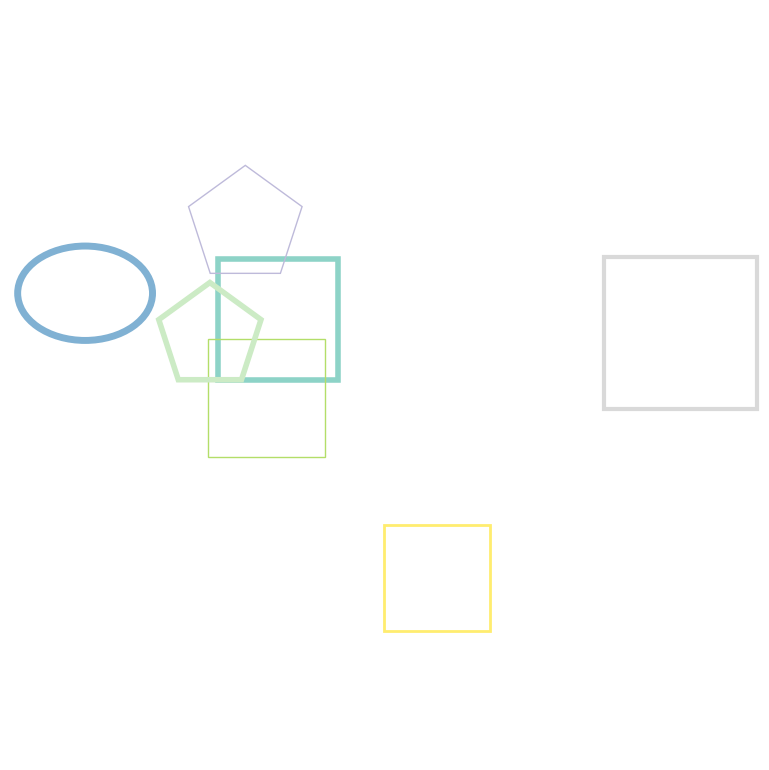[{"shape": "square", "thickness": 2, "radius": 0.39, "center": [0.361, 0.585]}, {"shape": "pentagon", "thickness": 0.5, "radius": 0.39, "center": [0.319, 0.708]}, {"shape": "oval", "thickness": 2.5, "radius": 0.44, "center": [0.111, 0.619]}, {"shape": "square", "thickness": 0.5, "radius": 0.38, "center": [0.346, 0.483]}, {"shape": "square", "thickness": 1.5, "radius": 0.5, "center": [0.884, 0.568]}, {"shape": "pentagon", "thickness": 2, "radius": 0.35, "center": [0.273, 0.563]}, {"shape": "square", "thickness": 1, "radius": 0.34, "center": [0.567, 0.25]}]